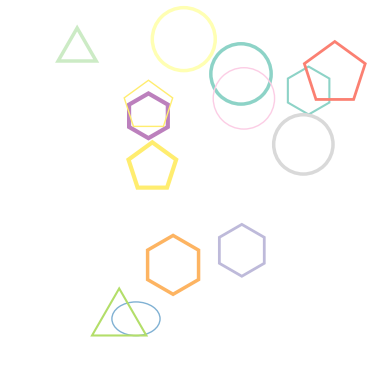[{"shape": "circle", "thickness": 2.5, "radius": 0.39, "center": [0.626, 0.808]}, {"shape": "hexagon", "thickness": 1.5, "radius": 0.31, "center": [0.802, 0.765]}, {"shape": "circle", "thickness": 2.5, "radius": 0.41, "center": [0.477, 0.898]}, {"shape": "hexagon", "thickness": 2, "radius": 0.34, "center": [0.628, 0.35]}, {"shape": "pentagon", "thickness": 2, "radius": 0.42, "center": [0.87, 0.809]}, {"shape": "oval", "thickness": 1, "radius": 0.31, "center": [0.353, 0.172]}, {"shape": "hexagon", "thickness": 2.5, "radius": 0.38, "center": [0.45, 0.312]}, {"shape": "triangle", "thickness": 1.5, "radius": 0.41, "center": [0.31, 0.169]}, {"shape": "circle", "thickness": 1, "radius": 0.4, "center": [0.633, 0.744]}, {"shape": "circle", "thickness": 2.5, "radius": 0.39, "center": [0.788, 0.625]}, {"shape": "hexagon", "thickness": 3, "radius": 0.29, "center": [0.386, 0.699]}, {"shape": "triangle", "thickness": 2.5, "radius": 0.29, "center": [0.2, 0.87]}, {"shape": "pentagon", "thickness": 1, "radius": 0.33, "center": [0.386, 0.725]}, {"shape": "pentagon", "thickness": 3, "radius": 0.33, "center": [0.396, 0.565]}]